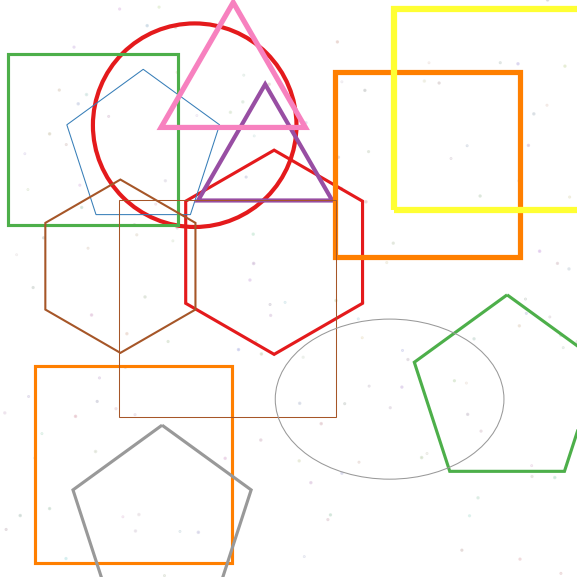[{"shape": "hexagon", "thickness": 1.5, "radius": 0.88, "center": [0.475, 0.562]}, {"shape": "circle", "thickness": 2, "radius": 0.88, "center": [0.337, 0.782]}, {"shape": "pentagon", "thickness": 0.5, "radius": 0.7, "center": [0.248, 0.74]}, {"shape": "pentagon", "thickness": 1.5, "radius": 0.84, "center": [0.878, 0.32]}, {"shape": "square", "thickness": 1.5, "radius": 0.74, "center": [0.161, 0.758]}, {"shape": "triangle", "thickness": 2, "radius": 0.67, "center": [0.459, 0.719]}, {"shape": "square", "thickness": 2.5, "radius": 0.8, "center": [0.74, 0.715]}, {"shape": "square", "thickness": 1.5, "radius": 0.85, "center": [0.231, 0.195]}, {"shape": "square", "thickness": 3, "radius": 0.87, "center": [0.856, 0.809]}, {"shape": "square", "thickness": 0.5, "radius": 0.94, "center": [0.394, 0.465]}, {"shape": "hexagon", "thickness": 1, "radius": 0.75, "center": [0.208, 0.538]}, {"shape": "triangle", "thickness": 2.5, "radius": 0.72, "center": [0.404, 0.851]}, {"shape": "oval", "thickness": 0.5, "radius": 0.99, "center": [0.675, 0.308]}, {"shape": "pentagon", "thickness": 1.5, "radius": 0.81, "center": [0.281, 0.101]}]